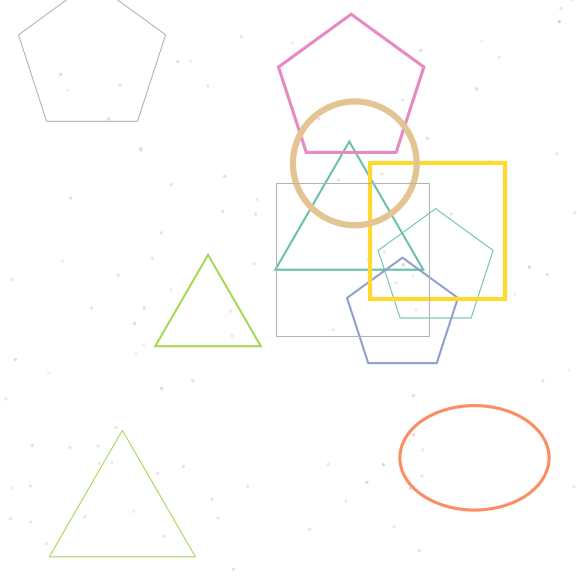[{"shape": "pentagon", "thickness": 0.5, "radius": 0.52, "center": [0.754, 0.533]}, {"shape": "triangle", "thickness": 1, "radius": 0.74, "center": [0.605, 0.606]}, {"shape": "oval", "thickness": 1.5, "radius": 0.65, "center": [0.822, 0.206]}, {"shape": "pentagon", "thickness": 1, "radius": 0.5, "center": [0.697, 0.452]}, {"shape": "pentagon", "thickness": 1.5, "radius": 0.66, "center": [0.608, 0.842]}, {"shape": "triangle", "thickness": 0.5, "radius": 0.73, "center": [0.212, 0.108]}, {"shape": "triangle", "thickness": 1, "radius": 0.53, "center": [0.36, 0.452]}, {"shape": "square", "thickness": 2, "radius": 0.59, "center": [0.758, 0.599]}, {"shape": "circle", "thickness": 3, "radius": 0.54, "center": [0.614, 0.716]}, {"shape": "square", "thickness": 0.5, "radius": 0.66, "center": [0.611, 0.55]}, {"shape": "pentagon", "thickness": 0.5, "radius": 0.67, "center": [0.159, 0.897]}]